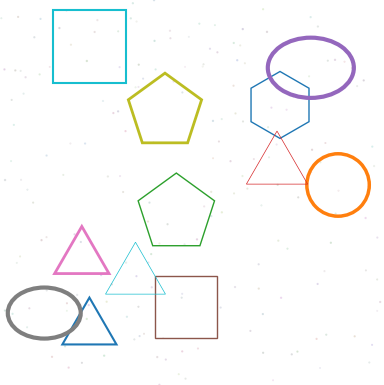[{"shape": "hexagon", "thickness": 1, "radius": 0.43, "center": [0.727, 0.727]}, {"shape": "triangle", "thickness": 1.5, "radius": 0.41, "center": [0.232, 0.146]}, {"shape": "circle", "thickness": 2.5, "radius": 0.41, "center": [0.878, 0.52]}, {"shape": "pentagon", "thickness": 1, "radius": 0.52, "center": [0.458, 0.446]}, {"shape": "triangle", "thickness": 0.5, "radius": 0.46, "center": [0.719, 0.568]}, {"shape": "oval", "thickness": 3, "radius": 0.56, "center": [0.807, 0.824]}, {"shape": "square", "thickness": 1, "radius": 0.4, "center": [0.482, 0.202]}, {"shape": "triangle", "thickness": 2, "radius": 0.41, "center": [0.213, 0.33]}, {"shape": "oval", "thickness": 3, "radius": 0.47, "center": [0.115, 0.187]}, {"shape": "pentagon", "thickness": 2, "radius": 0.5, "center": [0.429, 0.71]}, {"shape": "triangle", "thickness": 0.5, "radius": 0.45, "center": [0.352, 0.281]}, {"shape": "square", "thickness": 1.5, "radius": 0.48, "center": [0.232, 0.879]}]